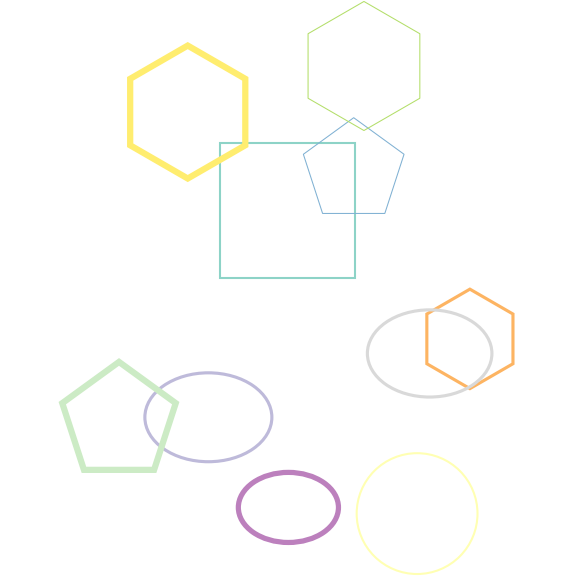[{"shape": "square", "thickness": 1, "radius": 0.58, "center": [0.498, 0.634]}, {"shape": "circle", "thickness": 1, "radius": 0.52, "center": [0.722, 0.11]}, {"shape": "oval", "thickness": 1.5, "radius": 0.55, "center": [0.361, 0.277]}, {"shape": "pentagon", "thickness": 0.5, "radius": 0.46, "center": [0.612, 0.704]}, {"shape": "hexagon", "thickness": 1.5, "radius": 0.43, "center": [0.814, 0.412]}, {"shape": "hexagon", "thickness": 0.5, "radius": 0.56, "center": [0.63, 0.885]}, {"shape": "oval", "thickness": 1.5, "radius": 0.54, "center": [0.744, 0.387]}, {"shape": "oval", "thickness": 2.5, "radius": 0.43, "center": [0.499, 0.12]}, {"shape": "pentagon", "thickness": 3, "radius": 0.52, "center": [0.206, 0.269]}, {"shape": "hexagon", "thickness": 3, "radius": 0.58, "center": [0.325, 0.805]}]